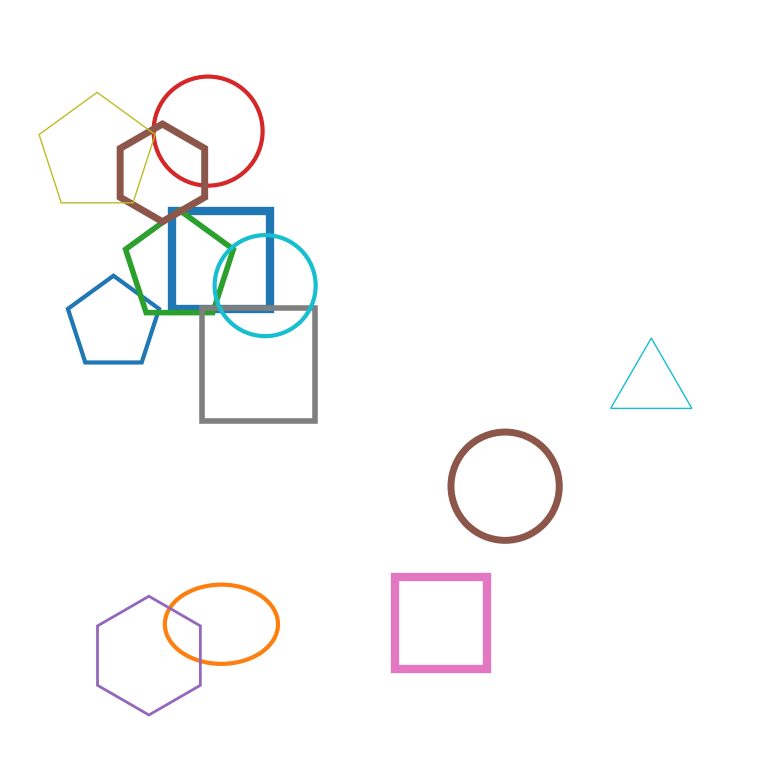[{"shape": "pentagon", "thickness": 1.5, "radius": 0.31, "center": [0.147, 0.58]}, {"shape": "square", "thickness": 3, "radius": 0.32, "center": [0.287, 0.662]}, {"shape": "oval", "thickness": 1.5, "radius": 0.37, "center": [0.288, 0.189]}, {"shape": "pentagon", "thickness": 2, "radius": 0.37, "center": [0.233, 0.654]}, {"shape": "circle", "thickness": 1.5, "radius": 0.35, "center": [0.27, 0.83]}, {"shape": "hexagon", "thickness": 1, "radius": 0.39, "center": [0.193, 0.149]}, {"shape": "circle", "thickness": 2.5, "radius": 0.35, "center": [0.656, 0.369]}, {"shape": "hexagon", "thickness": 2.5, "radius": 0.32, "center": [0.211, 0.776]}, {"shape": "square", "thickness": 3, "radius": 0.3, "center": [0.573, 0.191]}, {"shape": "square", "thickness": 2, "radius": 0.37, "center": [0.336, 0.527]}, {"shape": "pentagon", "thickness": 0.5, "radius": 0.4, "center": [0.126, 0.801]}, {"shape": "circle", "thickness": 1.5, "radius": 0.33, "center": [0.344, 0.629]}, {"shape": "triangle", "thickness": 0.5, "radius": 0.3, "center": [0.846, 0.5]}]